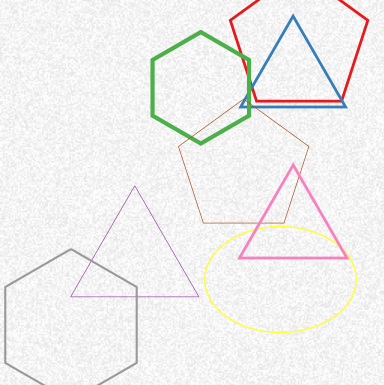[{"shape": "pentagon", "thickness": 2, "radius": 0.94, "center": [0.777, 0.889]}, {"shape": "triangle", "thickness": 2, "radius": 0.79, "center": [0.761, 0.801]}, {"shape": "hexagon", "thickness": 3, "radius": 0.72, "center": [0.522, 0.772]}, {"shape": "triangle", "thickness": 0.5, "radius": 0.96, "center": [0.35, 0.325]}, {"shape": "oval", "thickness": 1, "radius": 0.98, "center": [0.729, 0.274]}, {"shape": "pentagon", "thickness": 0.5, "radius": 0.89, "center": [0.633, 0.565]}, {"shape": "triangle", "thickness": 2, "radius": 0.81, "center": [0.762, 0.41]}, {"shape": "hexagon", "thickness": 1.5, "radius": 0.99, "center": [0.184, 0.156]}]